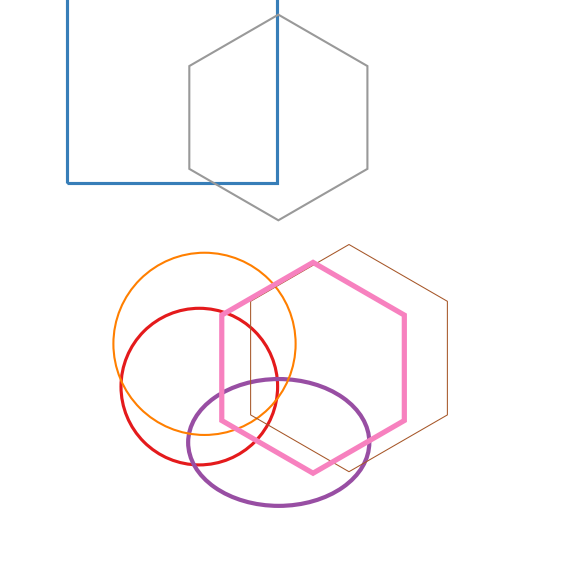[{"shape": "circle", "thickness": 1.5, "radius": 0.68, "center": [0.345, 0.33]}, {"shape": "square", "thickness": 1.5, "radius": 0.91, "center": [0.298, 0.865]}, {"shape": "oval", "thickness": 2, "radius": 0.78, "center": [0.483, 0.233]}, {"shape": "circle", "thickness": 1, "radius": 0.79, "center": [0.354, 0.404]}, {"shape": "hexagon", "thickness": 0.5, "radius": 0.98, "center": [0.604, 0.379]}, {"shape": "hexagon", "thickness": 2.5, "radius": 0.91, "center": [0.542, 0.362]}, {"shape": "hexagon", "thickness": 1, "radius": 0.89, "center": [0.482, 0.796]}]